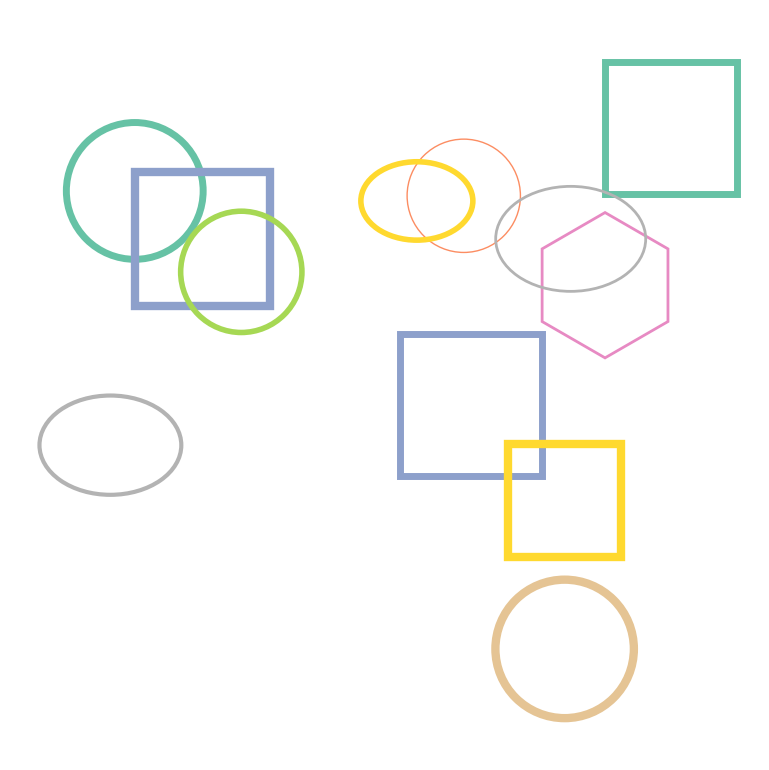[{"shape": "square", "thickness": 2.5, "radius": 0.43, "center": [0.871, 0.834]}, {"shape": "circle", "thickness": 2.5, "radius": 0.44, "center": [0.175, 0.752]}, {"shape": "circle", "thickness": 0.5, "radius": 0.37, "center": [0.602, 0.746]}, {"shape": "square", "thickness": 3, "radius": 0.44, "center": [0.263, 0.689]}, {"shape": "square", "thickness": 2.5, "radius": 0.46, "center": [0.612, 0.474]}, {"shape": "hexagon", "thickness": 1, "radius": 0.47, "center": [0.786, 0.63]}, {"shape": "circle", "thickness": 2, "radius": 0.39, "center": [0.313, 0.647]}, {"shape": "square", "thickness": 3, "radius": 0.37, "center": [0.733, 0.35]}, {"shape": "oval", "thickness": 2, "radius": 0.36, "center": [0.541, 0.739]}, {"shape": "circle", "thickness": 3, "radius": 0.45, "center": [0.733, 0.157]}, {"shape": "oval", "thickness": 1.5, "radius": 0.46, "center": [0.143, 0.422]}, {"shape": "oval", "thickness": 1, "radius": 0.49, "center": [0.741, 0.69]}]